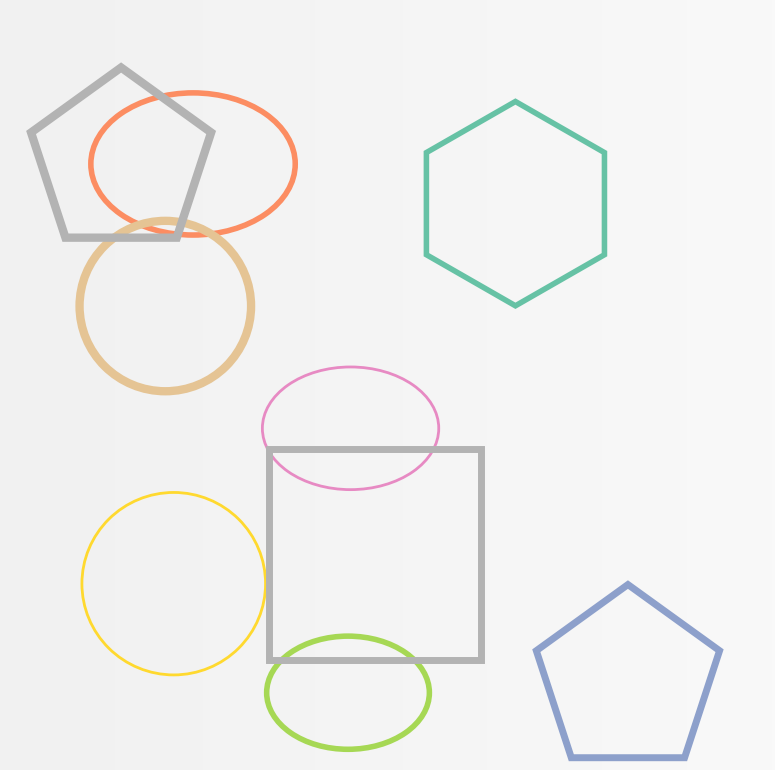[{"shape": "hexagon", "thickness": 2, "radius": 0.66, "center": [0.665, 0.736]}, {"shape": "oval", "thickness": 2, "radius": 0.66, "center": [0.249, 0.787]}, {"shape": "pentagon", "thickness": 2.5, "radius": 0.62, "center": [0.81, 0.117]}, {"shape": "oval", "thickness": 1, "radius": 0.57, "center": [0.452, 0.444]}, {"shape": "oval", "thickness": 2, "radius": 0.52, "center": [0.449, 0.1]}, {"shape": "circle", "thickness": 1, "radius": 0.59, "center": [0.224, 0.242]}, {"shape": "circle", "thickness": 3, "radius": 0.55, "center": [0.213, 0.603]}, {"shape": "square", "thickness": 2.5, "radius": 0.68, "center": [0.484, 0.28]}, {"shape": "pentagon", "thickness": 3, "radius": 0.61, "center": [0.156, 0.79]}]